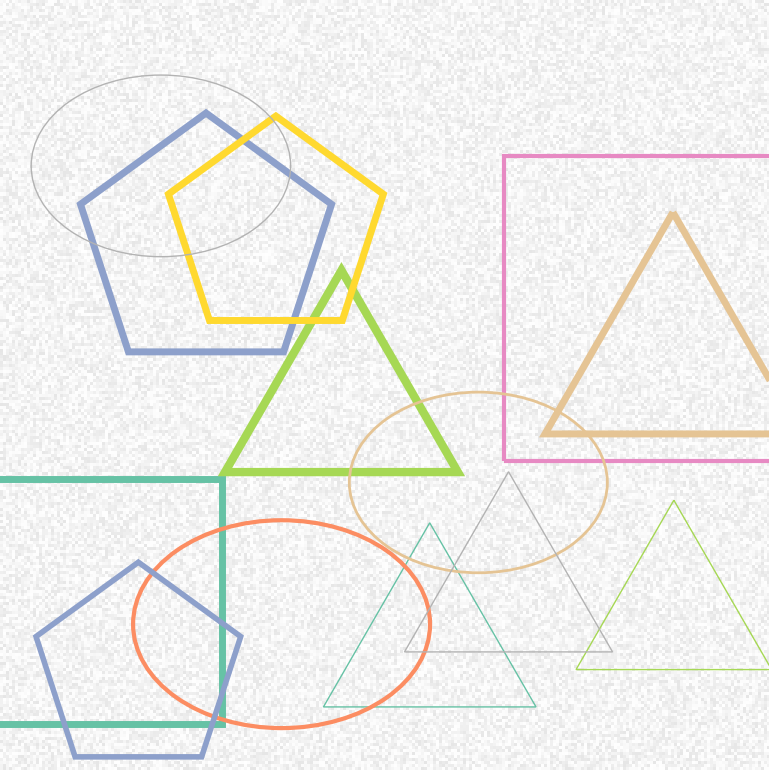[{"shape": "square", "thickness": 2.5, "radius": 0.8, "center": [0.129, 0.219]}, {"shape": "triangle", "thickness": 0.5, "radius": 0.8, "center": [0.558, 0.162]}, {"shape": "oval", "thickness": 1.5, "radius": 0.96, "center": [0.366, 0.189]}, {"shape": "pentagon", "thickness": 2, "radius": 0.7, "center": [0.18, 0.13]}, {"shape": "pentagon", "thickness": 2.5, "radius": 0.86, "center": [0.268, 0.682]}, {"shape": "square", "thickness": 1.5, "radius": 0.99, "center": [0.852, 0.6]}, {"shape": "triangle", "thickness": 0.5, "radius": 0.73, "center": [0.875, 0.204]}, {"shape": "triangle", "thickness": 3, "radius": 0.87, "center": [0.443, 0.474]}, {"shape": "pentagon", "thickness": 2.5, "radius": 0.73, "center": [0.358, 0.703]}, {"shape": "oval", "thickness": 1, "radius": 0.84, "center": [0.621, 0.373]}, {"shape": "triangle", "thickness": 2.5, "radius": 0.96, "center": [0.874, 0.532]}, {"shape": "triangle", "thickness": 0.5, "radius": 0.78, "center": [0.66, 0.231]}, {"shape": "oval", "thickness": 0.5, "radius": 0.84, "center": [0.209, 0.785]}]